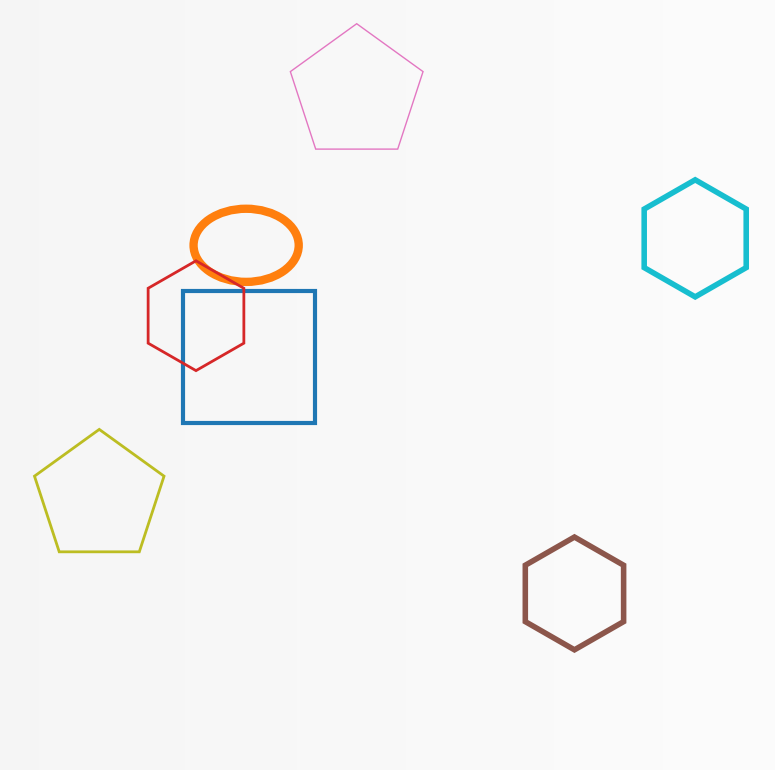[{"shape": "square", "thickness": 1.5, "radius": 0.43, "center": [0.321, 0.537]}, {"shape": "oval", "thickness": 3, "radius": 0.34, "center": [0.318, 0.681]}, {"shape": "hexagon", "thickness": 1, "radius": 0.36, "center": [0.253, 0.59]}, {"shape": "hexagon", "thickness": 2, "radius": 0.37, "center": [0.741, 0.229]}, {"shape": "pentagon", "thickness": 0.5, "radius": 0.45, "center": [0.46, 0.879]}, {"shape": "pentagon", "thickness": 1, "radius": 0.44, "center": [0.128, 0.354]}, {"shape": "hexagon", "thickness": 2, "radius": 0.38, "center": [0.897, 0.69]}]